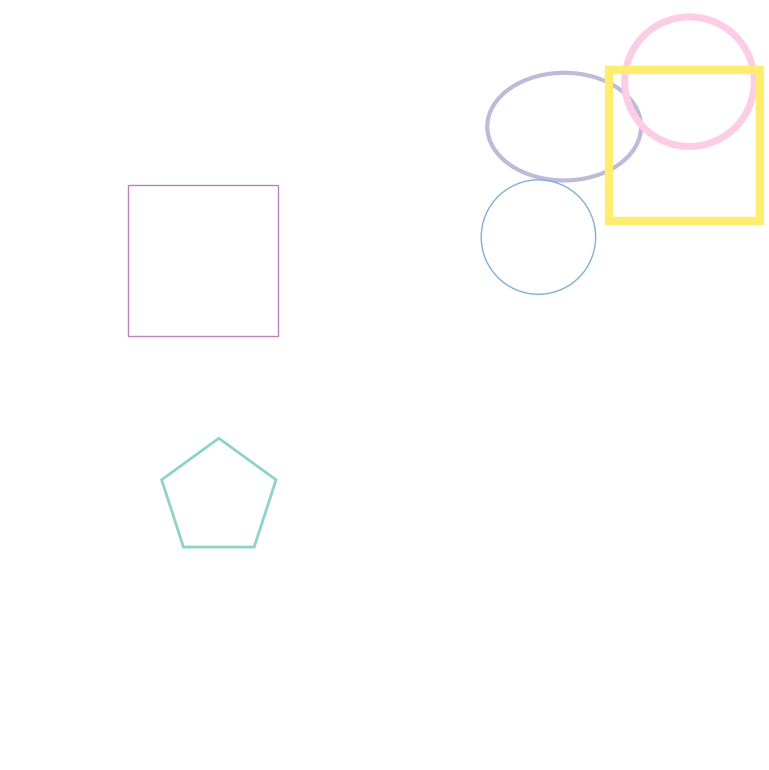[{"shape": "pentagon", "thickness": 1, "radius": 0.39, "center": [0.284, 0.353]}, {"shape": "oval", "thickness": 1.5, "radius": 0.5, "center": [0.733, 0.836]}, {"shape": "circle", "thickness": 0.5, "radius": 0.37, "center": [0.699, 0.692]}, {"shape": "circle", "thickness": 2.5, "radius": 0.42, "center": [0.895, 0.894]}, {"shape": "square", "thickness": 0.5, "radius": 0.49, "center": [0.264, 0.661]}, {"shape": "square", "thickness": 3, "radius": 0.49, "center": [0.889, 0.811]}]